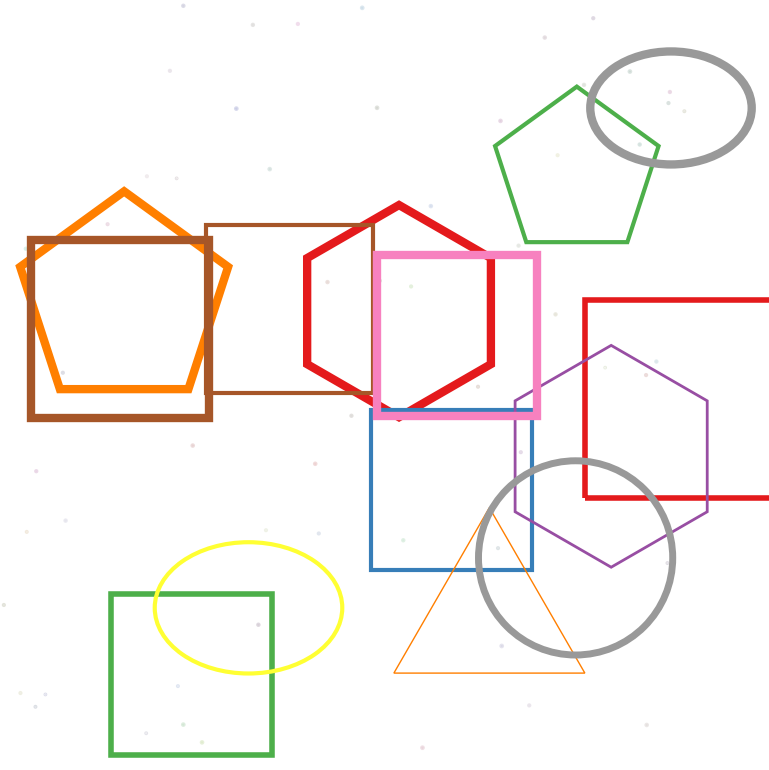[{"shape": "square", "thickness": 2, "radius": 0.64, "center": [0.889, 0.482]}, {"shape": "hexagon", "thickness": 3, "radius": 0.69, "center": [0.518, 0.596]}, {"shape": "square", "thickness": 1.5, "radius": 0.52, "center": [0.586, 0.364]}, {"shape": "square", "thickness": 2, "radius": 0.52, "center": [0.249, 0.124]}, {"shape": "pentagon", "thickness": 1.5, "radius": 0.56, "center": [0.749, 0.776]}, {"shape": "hexagon", "thickness": 1, "radius": 0.72, "center": [0.794, 0.407]}, {"shape": "pentagon", "thickness": 3, "radius": 0.71, "center": [0.161, 0.61]}, {"shape": "triangle", "thickness": 0.5, "radius": 0.72, "center": [0.636, 0.197]}, {"shape": "oval", "thickness": 1.5, "radius": 0.61, "center": [0.323, 0.211]}, {"shape": "square", "thickness": 1.5, "radius": 0.54, "center": [0.376, 0.598]}, {"shape": "square", "thickness": 3, "radius": 0.58, "center": [0.156, 0.572]}, {"shape": "square", "thickness": 3, "radius": 0.52, "center": [0.594, 0.564]}, {"shape": "circle", "thickness": 2.5, "radius": 0.63, "center": [0.748, 0.275]}, {"shape": "oval", "thickness": 3, "radius": 0.52, "center": [0.871, 0.86]}]